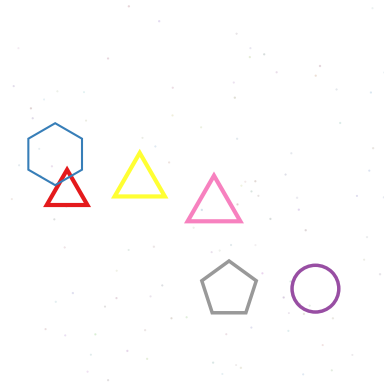[{"shape": "triangle", "thickness": 3, "radius": 0.31, "center": [0.174, 0.498]}, {"shape": "hexagon", "thickness": 1.5, "radius": 0.4, "center": [0.143, 0.6]}, {"shape": "circle", "thickness": 2.5, "radius": 0.3, "center": [0.819, 0.25]}, {"shape": "triangle", "thickness": 3, "radius": 0.38, "center": [0.363, 0.527]}, {"shape": "triangle", "thickness": 3, "radius": 0.4, "center": [0.556, 0.465]}, {"shape": "pentagon", "thickness": 2.5, "radius": 0.37, "center": [0.595, 0.248]}]